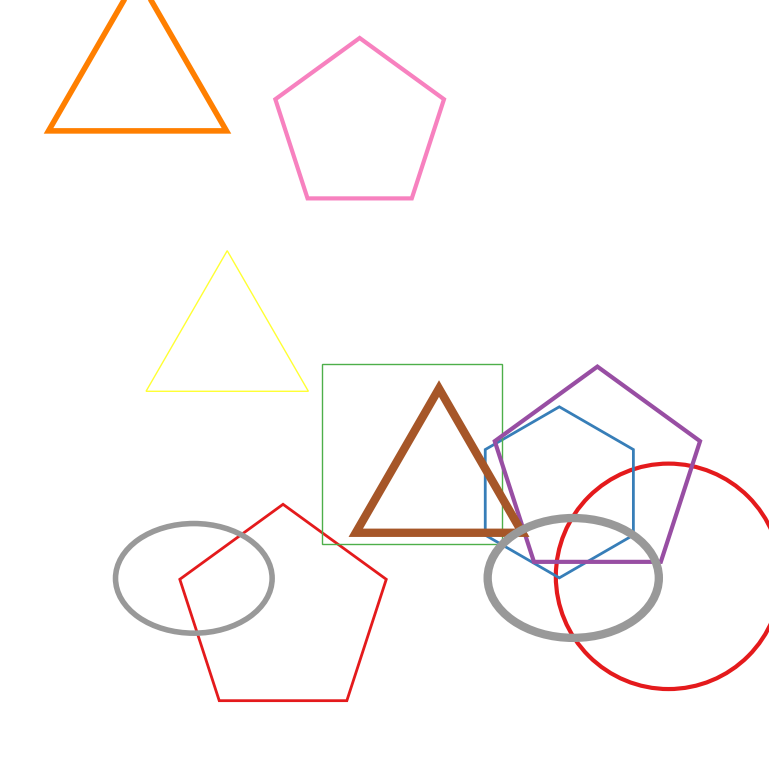[{"shape": "pentagon", "thickness": 1, "radius": 0.7, "center": [0.368, 0.204]}, {"shape": "circle", "thickness": 1.5, "radius": 0.73, "center": [0.868, 0.252]}, {"shape": "hexagon", "thickness": 1, "radius": 0.56, "center": [0.726, 0.361]}, {"shape": "square", "thickness": 0.5, "radius": 0.58, "center": [0.535, 0.41]}, {"shape": "pentagon", "thickness": 1.5, "radius": 0.7, "center": [0.776, 0.384]}, {"shape": "triangle", "thickness": 2, "radius": 0.67, "center": [0.179, 0.897]}, {"shape": "triangle", "thickness": 0.5, "radius": 0.61, "center": [0.295, 0.553]}, {"shape": "triangle", "thickness": 3, "radius": 0.62, "center": [0.57, 0.371]}, {"shape": "pentagon", "thickness": 1.5, "radius": 0.58, "center": [0.467, 0.836]}, {"shape": "oval", "thickness": 2, "radius": 0.51, "center": [0.252, 0.249]}, {"shape": "oval", "thickness": 3, "radius": 0.56, "center": [0.744, 0.249]}]